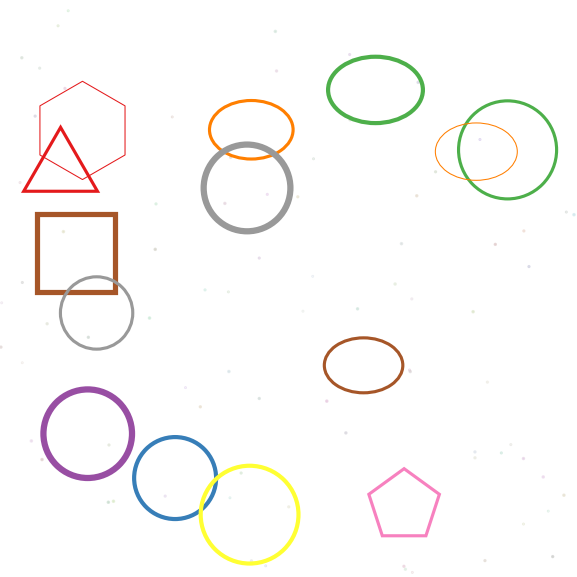[{"shape": "hexagon", "thickness": 0.5, "radius": 0.43, "center": [0.143, 0.773]}, {"shape": "triangle", "thickness": 1.5, "radius": 0.37, "center": [0.105, 0.705]}, {"shape": "circle", "thickness": 2, "radius": 0.35, "center": [0.303, 0.171]}, {"shape": "circle", "thickness": 1.5, "radius": 0.42, "center": [0.879, 0.74]}, {"shape": "oval", "thickness": 2, "radius": 0.41, "center": [0.65, 0.843]}, {"shape": "circle", "thickness": 3, "radius": 0.38, "center": [0.152, 0.248]}, {"shape": "oval", "thickness": 0.5, "radius": 0.35, "center": [0.825, 0.737]}, {"shape": "oval", "thickness": 1.5, "radius": 0.36, "center": [0.435, 0.774]}, {"shape": "circle", "thickness": 2, "radius": 0.42, "center": [0.432, 0.108]}, {"shape": "oval", "thickness": 1.5, "radius": 0.34, "center": [0.63, 0.367]}, {"shape": "square", "thickness": 2.5, "radius": 0.34, "center": [0.132, 0.561]}, {"shape": "pentagon", "thickness": 1.5, "radius": 0.32, "center": [0.7, 0.123]}, {"shape": "circle", "thickness": 1.5, "radius": 0.31, "center": [0.167, 0.457]}, {"shape": "circle", "thickness": 3, "radius": 0.38, "center": [0.428, 0.674]}]